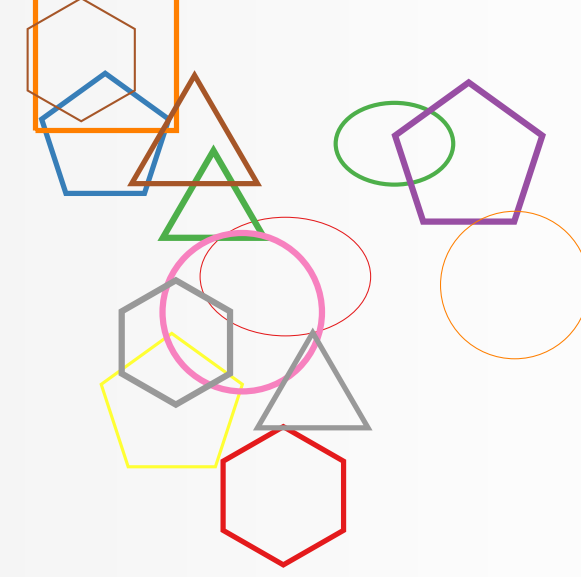[{"shape": "oval", "thickness": 0.5, "radius": 0.73, "center": [0.491, 0.52]}, {"shape": "hexagon", "thickness": 2.5, "radius": 0.6, "center": [0.487, 0.141]}, {"shape": "pentagon", "thickness": 2.5, "radius": 0.57, "center": [0.181, 0.757]}, {"shape": "oval", "thickness": 2, "radius": 0.51, "center": [0.679, 0.75]}, {"shape": "triangle", "thickness": 3, "radius": 0.5, "center": [0.367, 0.638]}, {"shape": "pentagon", "thickness": 3, "radius": 0.67, "center": [0.806, 0.723]}, {"shape": "square", "thickness": 2.5, "radius": 0.61, "center": [0.181, 0.896]}, {"shape": "circle", "thickness": 0.5, "radius": 0.64, "center": [0.886, 0.506]}, {"shape": "pentagon", "thickness": 1.5, "radius": 0.64, "center": [0.296, 0.294]}, {"shape": "triangle", "thickness": 2.5, "radius": 0.62, "center": [0.335, 0.744]}, {"shape": "hexagon", "thickness": 1, "radius": 0.53, "center": [0.14, 0.896]}, {"shape": "circle", "thickness": 3, "radius": 0.69, "center": [0.417, 0.459]}, {"shape": "hexagon", "thickness": 3, "radius": 0.54, "center": [0.303, 0.406]}, {"shape": "triangle", "thickness": 2.5, "radius": 0.55, "center": [0.538, 0.313]}]